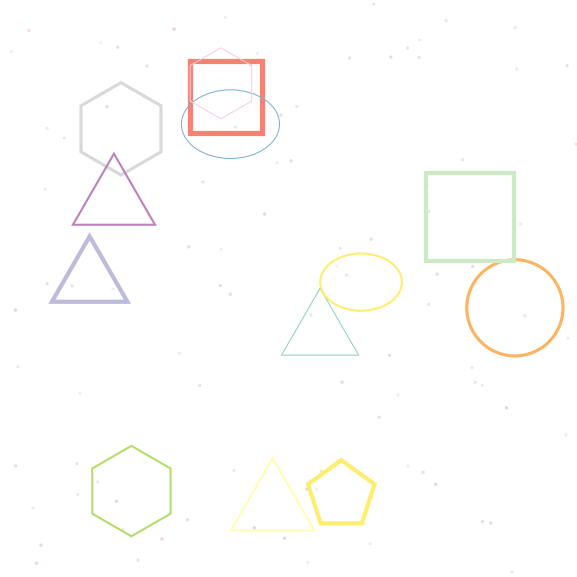[{"shape": "triangle", "thickness": 0.5, "radius": 0.39, "center": [0.554, 0.423]}, {"shape": "triangle", "thickness": 1, "radius": 0.42, "center": [0.472, 0.122]}, {"shape": "triangle", "thickness": 2, "radius": 0.38, "center": [0.155, 0.514]}, {"shape": "square", "thickness": 2.5, "radius": 0.31, "center": [0.392, 0.831]}, {"shape": "oval", "thickness": 0.5, "radius": 0.42, "center": [0.399, 0.784]}, {"shape": "circle", "thickness": 1.5, "radius": 0.42, "center": [0.892, 0.466]}, {"shape": "hexagon", "thickness": 1, "radius": 0.39, "center": [0.228, 0.149]}, {"shape": "hexagon", "thickness": 0.5, "radius": 0.31, "center": [0.383, 0.855]}, {"shape": "hexagon", "thickness": 1.5, "radius": 0.4, "center": [0.21, 0.776]}, {"shape": "triangle", "thickness": 1, "radius": 0.41, "center": [0.197, 0.651]}, {"shape": "square", "thickness": 2, "radius": 0.38, "center": [0.814, 0.623]}, {"shape": "oval", "thickness": 1, "radius": 0.35, "center": [0.625, 0.511]}, {"shape": "pentagon", "thickness": 2, "radius": 0.3, "center": [0.591, 0.142]}]